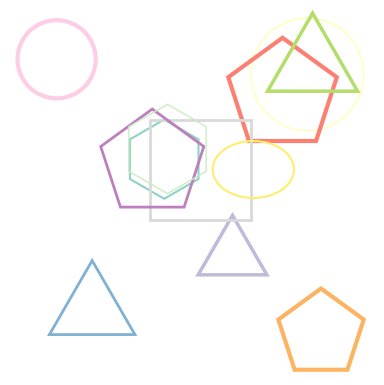[{"shape": "hexagon", "thickness": 1.5, "radius": 0.51, "center": [0.426, 0.587]}, {"shape": "circle", "thickness": 1, "radius": 0.73, "center": [0.798, 0.807]}, {"shape": "triangle", "thickness": 2.5, "radius": 0.51, "center": [0.604, 0.338]}, {"shape": "pentagon", "thickness": 3, "radius": 0.74, "center": [0.734, 0.754]}, {"shape": "triangle", "thickness": 2, "radius": 0.64, "center": [0.239, 0.195]}, {"shape": "pentagon", "thickness": 3, "radius": 0.58, "center": [0.834, 0.134]}, {"shape": "triangle", "thickness": 2.5, "radius": 0.68, "center": [0.812, 0.831]}, {"shape": "circle", "thickness": 3, "radius": 0.51, "center": [0.147, 0.846]}, {"shape": "square", "thickness": 2, "radius": 0.65, "center": [0.521, 0.558]}, {"shape": "pentagon", "thickness": 2, "radius": 0.7, "center": [0.395, 0.576]}, {"shape": "hexagon", "thickness": 1, "radius": 0.58, "center": [0.435, 0.613]}, {"shape": "oval", "thickness": 1.5, "radius": 0.53, "center": [0.658, 0.56]}]